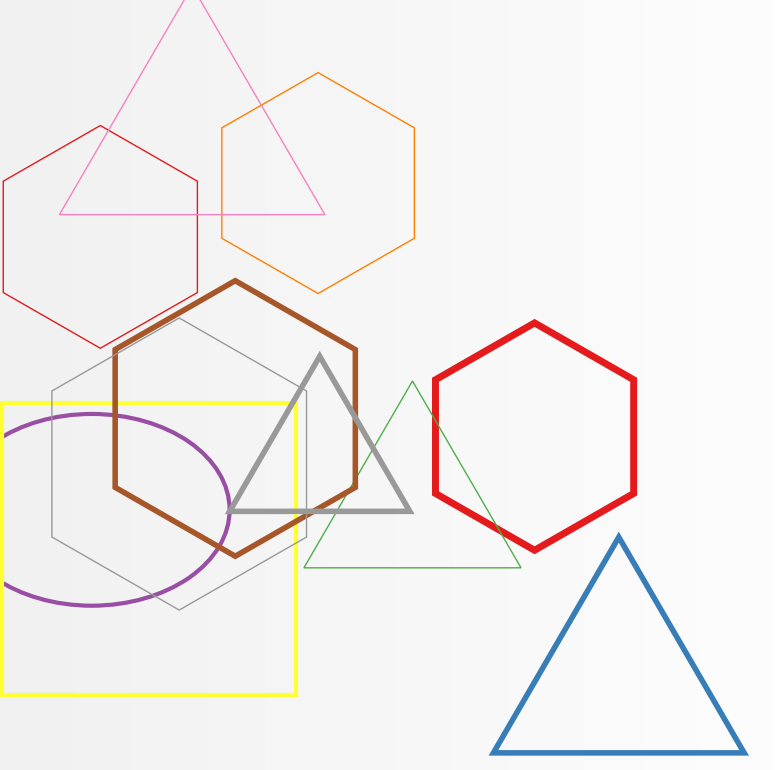[{"shape": "hexagon", "thickness": 2.5, "radius": 0.74, "center": [0.69, 0.433]}, {"shape": "hexagon", "thickness": 0.5, "radius": 0.72, "center": [0.129, 0.692]}, {"shape": "triangle", "thickness": 2, "radius": 0.93, "center": [0.798, 0.116]}, {"shape": "triangle", "thickness": 0.5, "radius": 0.81, "center": [0.532, 0.343]}, {"shape": "oval", "thickness": 1.5, "radius": 0.89, "center": [0.118, 0.338]}, {"shape": "hexagon", "thickness": 0.5, "radius": 0.72, "center": [0.41, 0.762]}, {"shape": "square", "thickness": 1.5, "radius": 0.95, "center": [0.192, 0.287]}, {"shape": "hexagon", "thickness": 2, "radius": 0.89, "center": [0.304, 0.457]}, {"shape": "triangle", "thickness": 0.5, "radius": 0.99, "center": [0.248, 0.82]}, {"shape": "hexagon", "thickness": 0.5, "radius": 0.95, "center": [0.231, 0.397]}, {"shape": "triangle", "thickness": 2, "radius": 0.67, "center": [0.413, 0.403]}]